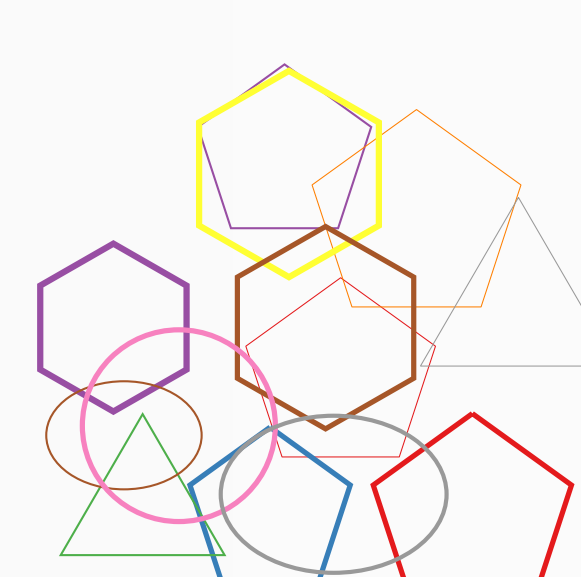[{"shape": "pentagon", "thickness": 0.5, "radius": 0.86, "center": [0.586, 0.347]}, {"shape": "pentagon", "thickness": 2.5, "radius": 0.9, "center": [0.813, 0.104]}, {"shape": "pentagon", "thickness": 2.5, "radius": 0.72, "center": [0.465, 0.114]}, {"shape": "triangle", "thickness": 1, "radius": 0.81, "center": [0.245, 0.119]}, {"shape": "pentagon", "thickness": 1, "radius": 0.78, "center": [0.49, 0.731]}, {"shape": "hexagon", "thickness": 3, "radius": 0.73, "center": [0.195, 0.432]}, {"shape": "pentagon", "thickness": 0.5, "radius": 0.94, "center": [0.717, 0.62]}, {"shape": "hexagon", "thickness": 3, "radius": 0.89, "center": [0.497, 0.698]}, {"shape": "oval", "thickness": 1, "radius": 0.67, "center": [0.213, 0.245]}, {"shape": "hexagon", "thickness": 2.5, "radius": 0.88, "center": [0.56, 0.432]}, {"shape": "circle", "thickness": 2.5, "radius": 0.83, "center": [0.308, 0.262]}, {"shape": "oval", "thickness": 2, "radius": 0.97, "center": [0.574, 0.143]}, {"shape": "triangle", "thickness": 0.5, "radius": 0.97, "center": [0.892, 0.463]}]